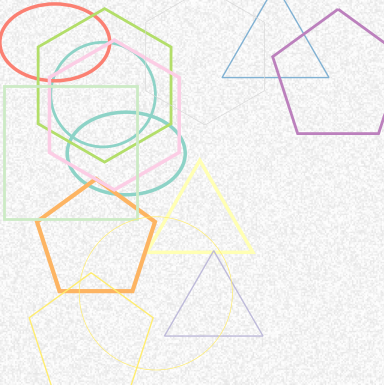[{"shape": "oval", "thickness": 2.5, "radius": 0.77, "center": [0.328, 0.601]}, {"shape": "circle", "thickness": 2, "radius": 0.68, "center": [0.268, 0.754]}, {"shape": "triangle", "thickness": 2.5, "radius": 0.8, "center": [0.519, 0.424]}, {"shape": "triangle", "thickness": 1, "radius": 0.74, "center": [0.555, 0.201]}, {"shape": "oval", "thickness": 2.5, "radius": 0.71, "center": [0.142, 0.89]}, {"shape": "triangle", "thickness": 1, "radius": 0.8, "center": [0.716, 0.879]}, {"shape": "pentagon", "thickness": 3, "radius": 0.81, "center": [0.249, 0.374]}, {"shape": "hexagon", "thickness": 2, "radius": 1.0, "center": [0.272, 0.778]}, {"shape": "hexagon", "thickness": 2.5, "radius": 0.97, "center": [0.297, 0.701]}, {"shape": "hexagon", "thickness": 0.5, "radius": 0.89, "center": [0.533, 0.853]}, {"shape": "pentagon", "thickness": 2, "radius": 0.89, "center": [0.878, 0.798]}, {"shape": "square", "thickness": 2, "radius": 0.86, "center": [0.182, 0.604]}, {"shape": "circle", "thickness": 0.5, "radius": 1.0, "center": [0.405, 0.238]}, {"shape": "pentagon", "thickness": 1, "radius": 0.85, "center": [0.237, 0.122]}]